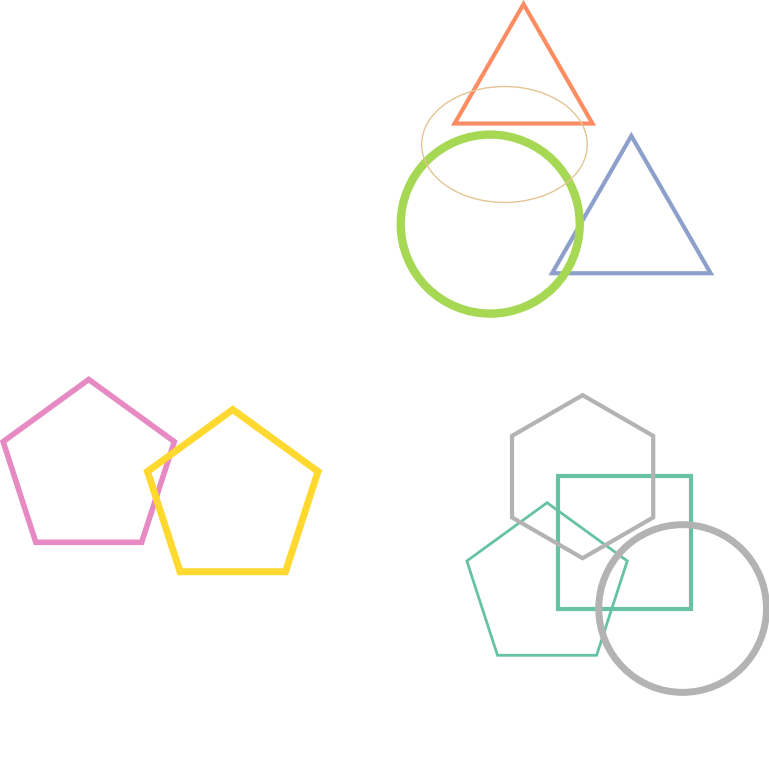[{"shape": "pentagon", "thickness": 1, "radius": 0.55, "center": [0.71, 0.238]}, {"shape": "square", "thickness": 1.5, "radius": 0.43, "center": [0.811, 0.296]}, {"shape": "triangle", "thickness": 1.5, "radius": 0.52, "center": [0.68, 0.891]}, {"shape": "triangle", "thickness": 1.5, "radius": 0.59, "center": [0.82, 0.705]}, {"shape": "pentagon", "thickness": 2, "radius": 0.58, "center": [0.115, 0.39]}, {"shape": "circle", "thickness": 3, "radius": 0.58, "center": [0.637, 0.709]}, {"shape": "pentagon", "thickness": 2.5, "radius": 0.58, "center": [0.302, 0.352]}, {"shape": "oval", "thickness": 0.5, "radius": 0.54, "center": [0.655, 0.812]}, {"shape": "hexagon", "thickness": 1.5, "radius": 0.53, "center": [0.757, 0.381]}, {"shape": "circle", "thickness": 2.5, "radius": 0.54, "center": [0.886, 0.21]}]